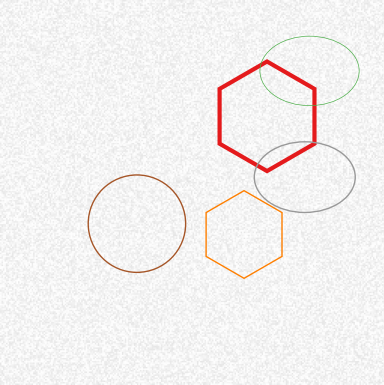[{"shape": "hexagon", "thickness": 3, "radius": 0.71, "center": [0.694, 0.698]}, {"shape": "oval", "thickness": 0.5, "radius": 0.64, "center": [0.804, 0.816]}, {"shape": "hexagon", "thickness": 1, "radius": 0.57, "center": [0.634, 0.391]}, {"shape": "circle", "thickness": 1, "radius": 0.63, "center": [0.356, 0.419]}, {"shape": "oval", "thickness": 1, "radius": 0.66, "center": [0.792, 0.54]}]